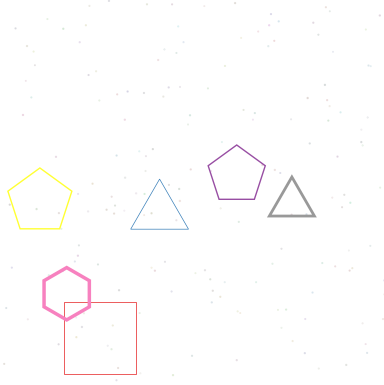[{"shape": "square", "thickness": 0.5, "radius": 0.47, "center": [0.26, 0.122]}, {"shape": "triangle", "thickness": 0.5, "radius": 0.43, "center": [0.415, 0.448]}, {"shape": "pentagon", "thickness": 1, "radius": 0.39, "center": [0.615, 0.545]}, {"shape": "pentagon", "thickness": 1, "radius": 0.44, "center": [0.104, 0.476]}, {"shape": "hexagon", "thickness": 2.5, "radius": 0.34, "center": [0.173, 0.237]}, {"shape": "triangle", "thickness": 2, "radius": 0.34, "center": [0.758, 0.473]}]